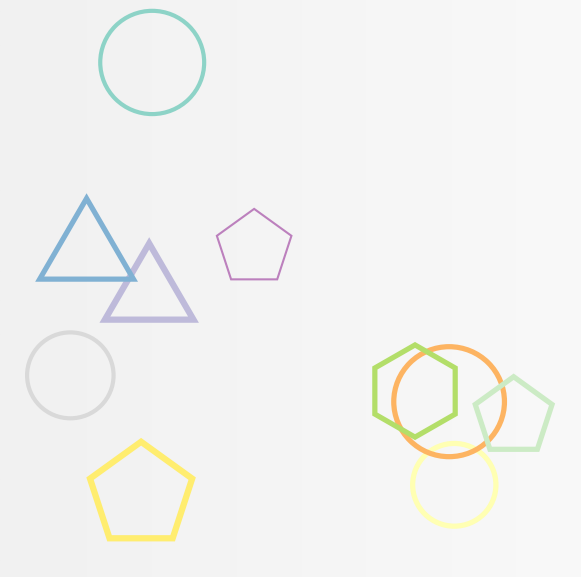[{"shape": "circle", "thickness": 2, "radius": 0.45, "center": [0.262, 0.891]}, {"shape": "circle", "thickness": 2.5, "radius": 0.36, "center": [0.782, 0.16]}, {"shape": "triangle", "thickness": 3, "radius": 0.44, "center": [0.257, 0.49]}, {"shape": "triangle", "thickness": 2.5, "radius": 0.47, "center": [0.149, 0.562]}, {"shape": "circle", "thickness": 2.5, "radius": 0.48, "center": [0.773, 0.304]}, {"shape": "hexagon", "thickness": 2.5, "radius": 0.4, "center": [0.714, 0.322]}, {"shape": "circle", "thickness": 2, "radius": 0.37, "center": [0.121, 0.349]}, {"shape": "pentagon", "thickness": 1, "radius": 0.34, "center": [0.437, 0.57]}, {"shape": "pentagon", "thickness": 2.5, "radius": 0.35, "center": [0.884, 0.277]}, {"shape": "pentagon", "thickness": 3, "radius": 0.46, "center": [0.243, 0.142]}]